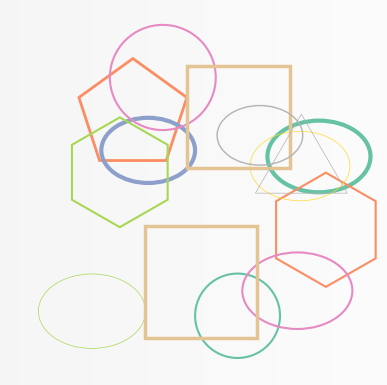[{"shape": "oval", "thickness": 3, "radius": 0.66, "center": [0.823, 0.594]}, {"shape": "circle", "thickness": 1.5, "radius": 0.55, "center": [0.613, 0.18]}, {"shape": "hexagon", "thickness": 1.5, "radius": 0.74, "center": [0.841, 0.403]}, {"shape": "pentagon", "thickness": 2, "radius": 0.73, "center": [0.343, 0.702]}, {"shape": "oval", "thickness": 3, "radius": 0.6, "center": [0.382, 0.609]}, {"shape": "circle", "thickness": 1.5, "radius": 0.68, "center": [0.42, 0.799]}, {"shape": "oval", "thickness": 1.5, "radius": 0.71, "center": [0.767, 0.245]}, {"shape": "hexagon", "thickness": 1.5, "radius": 0.71, "center": [0.309, 0.553]}, {"shape": "oval", "thickness": 0.5, "radius": 0.69, "center": [0.237, 0.192]}, {"shape": "oval", "thickness": 0.5, "radius": 0.64, "center": [0.774, 0.569]}, {"shape": "square", "thickness": 2.5, "radius": 0.67, "center": [0.615, 0.696]}, {"shape": "square", "thickness": 2.5, "radius": 0.73, "center": [0.519, 0.267]}, {"shape": "oval", "thickness": 1, "radius": 0.55, "center": [0.671, 0.649]}, {"shape": "triangle", "thickness": 0.5, "radius": 0.68, "center": [0.778, 0.567]}]